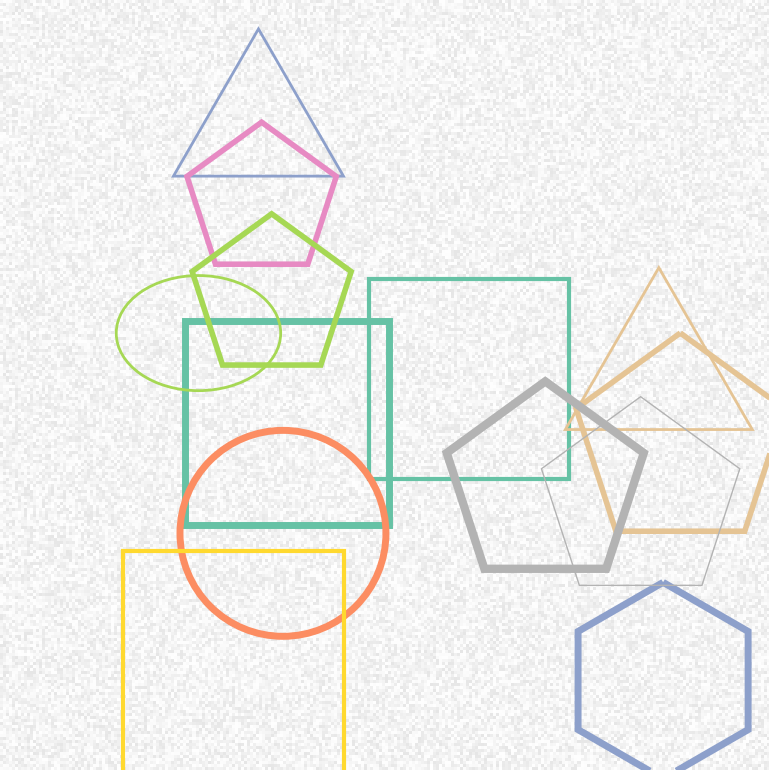[{"shape": "square", "thickness": 1.5, "radius": 0.65, "center": [0.61, 0.508]}, {"shape": "square", "thickness": 2.5, "radius": 0.66, "center": [0.372, 0.451]}, {"shape": "circle", "thickness": 2.5, "radius": 0.67, "center": [0.367, 0.307]}, {"shape": "triangle", "thickness": 1, "radius": 0.64, "center": [0.336, 0.835]}, {"shape": "hexagon", "thickness": 2.5, "radius": 0.64, "center": [0.861, 0.116]}, {"shape": "pentagon", "thickness": 2, "radius": 0.51, "center": [0.34, 0.739]}, {"shape": "pentagon", "thickness": 2, "radius": 0.54, "center": [0.353, 0.614]}, {"shape": "oval", "thickness": 1, "radius": 0.53, "center": [0.258, 0.567]}, {"shape": "square", "thickness": 1.5, "radius": 0.72, "center": [0.303, 0.142]}, {"shape": "pentagon", "thickness": 2, "radius": 0.71, "center": [0.884, 0.425]}, {"shape": "triangle", "thickness": 1, "radius": 0.7, "center": [0.856, 0.512]}, {"shape": "pentagon", "thickness": 3, "radius": 0.67, "center": [0.708, 0.37]}, {"shape": "pentagon", "thickness": 0.5, "radius": 0.68, "center": [0.832, 0.349]}]